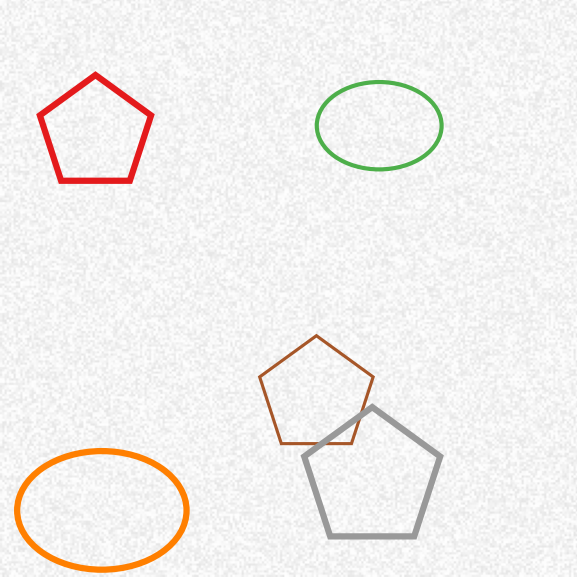[{"shape": "pentagon", "thickness": 3, "radius": 0.51, "center": [0.165, 0.768]}, {"shape": "oval", "thickness": 2, "radius": 0.54, "center": [0.657, 0.781]}, {"shape": "oval", "thickness": 3, "radius": 0.73, "center": [0.176, 0.115]}, {"shape": "pentagon", "thickness": 1.5, "radius": 0.52, "center": [0.548, 0.315]}, {"shape": "pentagon", "thickness": 3, "radius": 0.62, "center": [0.645, 0.17]}]